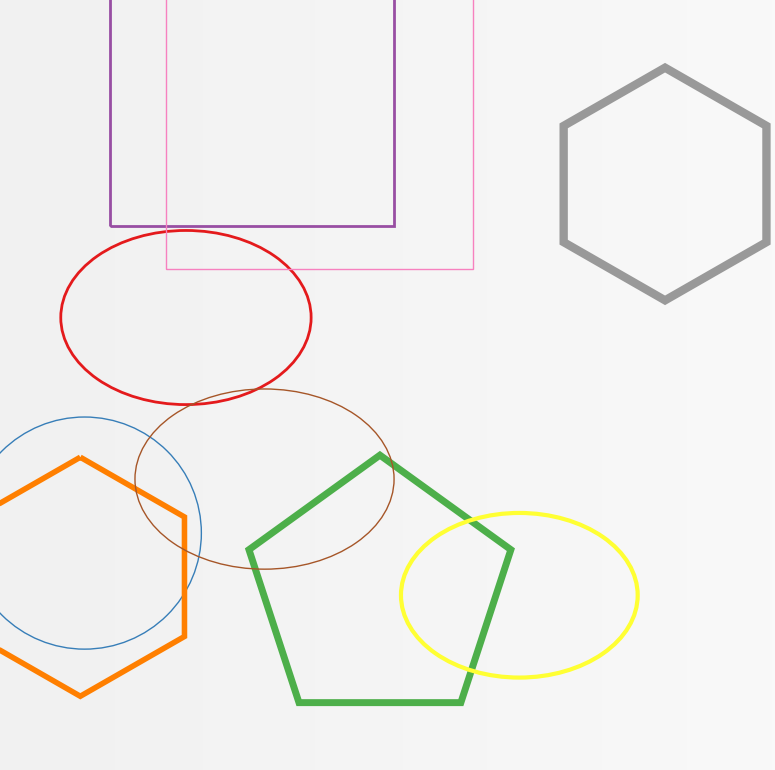[{"shape": "oval", "thickness": 1, "radius": 0.81, "center": [0.24, 0.588]}, {"shape": "circle", "thickness": 0.5, "radius": 0.75, "center": [0.109, 0.308]}, {"shape": "pentagon", "thickness": 2.5, "radius": 0.89, "center": [0.49, 0.231]}, {"shape": "square", "thickness": 1, "radius": 0.92, "center": [0.325, 0.89]}, {"shape": "hexagon", "thickness": 2, "radius": 0.78, "center": [0.104, 0.251]}, {"shape": "oval", "thickness": 1.5, "radius": 0.76, "center": [0.67, 0.227]}, {"shape": "oval", "thickness": 0.5, "radius": 0.84, "center": [0.341, 0.378]}, {"shape": "square", "thickness": 0.5, "radius": 0.99, "center": [0.412, 0.849]}, {"shape": "hexagon", "thickness": 3, "radius": 0.76, "center": [0.858, 0.761]}]